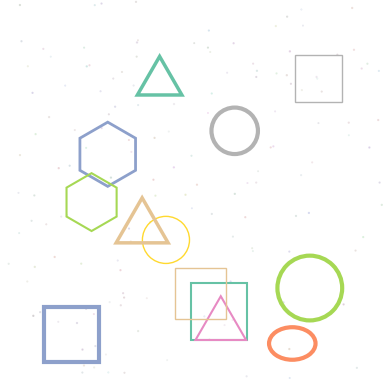[{"shape": "square", "thickness": 1.5, "radius": 0.37, "center": [0.569, 0.191]}, {"shape": "triangle", "thickness": 2.5, "radius": 0.33, "center": [0.415, 0.787]}, {"shape": "oval", "thickness": 3, "radius": 0.3, "center": [0.759, 0.108]}, {"shape": "square", "thickness": 3, "radius": 0.36, "center": [0.186, 0.13]}, {"shape": "hexagon", "thickness": 2, "radius": 0.42, "center": [0.28, 0.599]}, {"shape": "triangle", "thickness": 1.5, "radius": 0.38, "center": [0.573, 0.155]}, {"shape": "hexagon", "thickness": 1.5, "radius": 0.38, "center": [0.238, 0.475]}, {"shape": "circle", "thickness": 3, "radius": 0.42, "center": [0.805, 0.252]}, {"shape": "circle", "thickness": 1, "radius": 0.31, "center": [0.431, 0.377]}, {"shape": "triangle", "thickness": 2.5, "radius": 0.39, "center": [0.369, 0.408]}, {"shape": "square", "thickness": 1, "radius": 0.33, "center": [0.52, 0.238]}, {"shape": "circle", "thickness": 3, "radius": 0.3, "center": [0.61, 0.66]}, {"shape": "square", "thickness": 1, "radius": 0.31, "center": [0.827, 0.795]}]